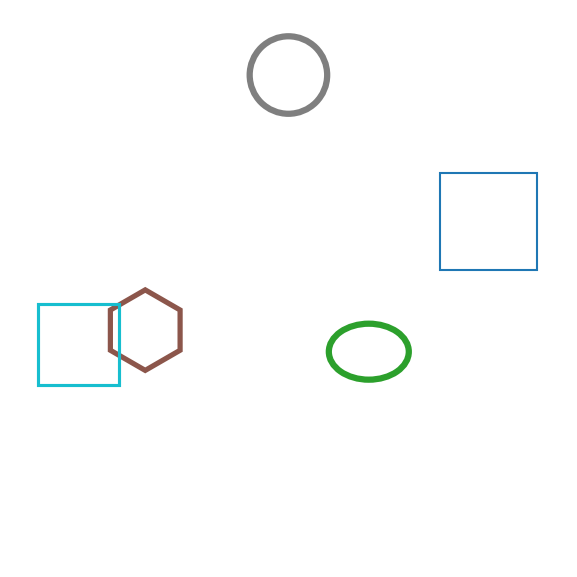[{"shape": "square", "thickness": 1, "radius": 0.42, "center": [0.846, 0.616]}, {"shape": "oval", "thickness": 3, "radius": 0.35, "center": [0.639, 0.39]}, {"shape": "hexagon", "thickness": 2.5, "radius": 0.35, "center": [0.251, 0.427]}, {"shape": "circle", "thickness": 3, "radius": 0.34, "center": [0.499, 0.869]}, {"shape": "square", "thickness": 1.5, "radius": 0.35, "center": [0.136, 0.403]}]